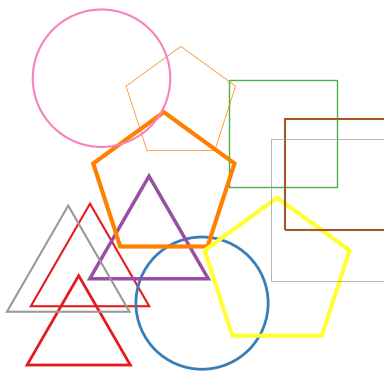[{"shape": "triangle", "thickness": 1.5, "radius": 0.89, "center": [0.234, 0.293]}, {"shape": "triangle", "thickness": 2, "radius": 0.77, "center": [0.204, 0.129]}, {"shape": "circle", "thickness": 2, "radius": 0.86, "center": [0.525, 0.213]}, {"shape": "square", "thickness": 1, "radius": 0.7, "center": [0.736, 0.653]}, {"shape": "triangle", "thickness": 2.5, "radius": 0.89, "center": [0.387, 0.365]}, {"shape": "pentagon", "thickness": 3, "radius": 0.96, "center": [0.426, 0.516]}, {"shape": "pentagon", "thickness": 0.5, "radius": 0.75, "center": [0.47, 0.73]}, {"shape": "pentagon", "thickness": 3, "radius": 0.99, "center": [0.72, 0.288]}, {"shape": "square", "thickness": 1.5, "radius": 0.72, "center": [0.883, 0.547]}, {"shape": "circle", "thickness": 1.5, "radius": 0.89, "center": [0.264, 0.797]}, {"shape": "triangle", "thickness": 1.5, "radius": 0.92, "center": [0.177, 0.282]}, {"shape": "square", "thickness": 0.5, "radius": 0.92, "center": [0.888, 0.454]}]